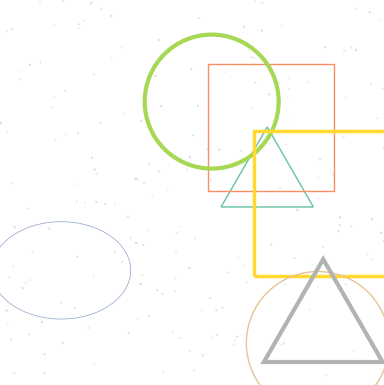[{"shape": "triangle", "thickness": 1, "radius": 0.69, "center": [0.694, 0.532]}, {"shape": "square", "thickness": 1, "radius": 0.82, "center": [0.704, 0.669]}, {"shape": "oval", "thickness": 0.5, "radius": 0.9, "center": [0.159, 0.298]}, {"shape": "circle", "thickness": 3, "radius": 0.87, "center": [0.55, 0.736]}, {"shape": "square", "thickness": 2.5, "radius": 0.95, "center": [0.85, 0.472]}, {"shape": "circle", "thickness": 1, "radius": 0.93, "center": [0.826, 0.109]}, {"shape": "triangle", "thickness": 3, "radius": 0.89, "center": [0.84, 0.149]}]